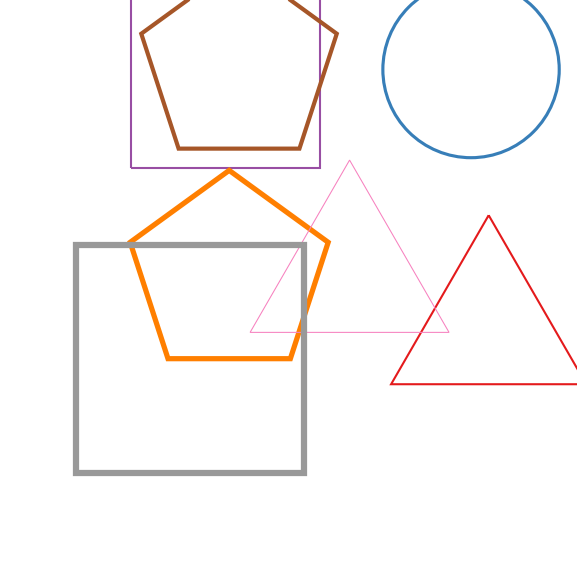[{"shape": "triangle", "thickness": 1, "radius": 0.98, "center": [0.846, 0.431]}, {"shape": "circle", "thickness": 1.5, "radius": 0.76, "center": [0.816, 0.879]}, {"shape": "square", "thickness": 1, "radius": 0.82, "center": [0.39, 0.872]}, {"shape": "pentagon", "thickness": 2.5, "radius": 0.9, "center": [0.397, 0.524]}, {"shape": "pentagon", "thickness": 2, "radius": 0.89, "center": [0.414, 0.886]}, {"shape": "triangle", "thickness": 0.5, "radius": 0.99, "center": [0.605, 0.523]}, {"shape": "square", "thickness": 3, "radius": 0.99, "center": [0.329, 0.378]}]